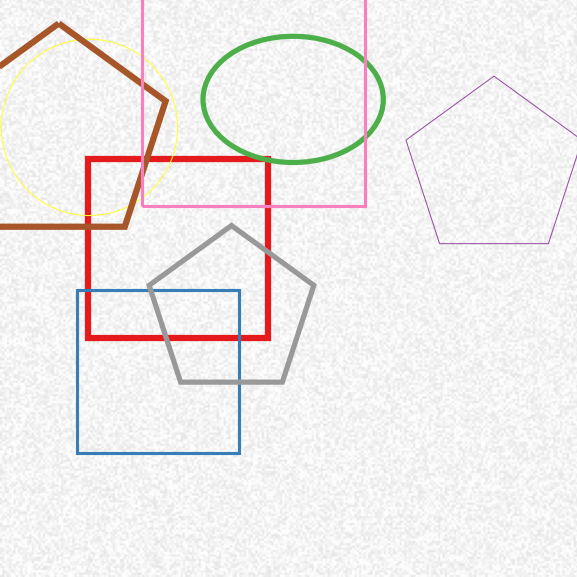[{"shape": "square", "thickness": 3, "radius": 0.78, "center": [0.308, 0.569]}, {"shape": "square", "thickness": 1.5, "radius": 0.7, "center": [0.274, 0.356]}, {"shape": "oval", "thickness": 2.5, "radius": 0.78, "center": [0.508, 0.827]}, {"shape": "pentagon", "thickness": 0.5, "radius": 0.8, "center": [0.855, 0.707]}, {"shape": "circle", "thickness": 0.5, "radius": 0.76, "center": [0.155, 0.779]}, {"shape": "pentagon", "thickness": 3, "radius": 0.97, "center": [0.102, 0.764]}, {"shape": "square", "thickness": 1.5, "radius": 0.97, "center": [0.439, 0.836]}, {"shape": "pentagon", "thickness": 2.5, "radius": 0.75, "center": [0.401, 0.459]}]